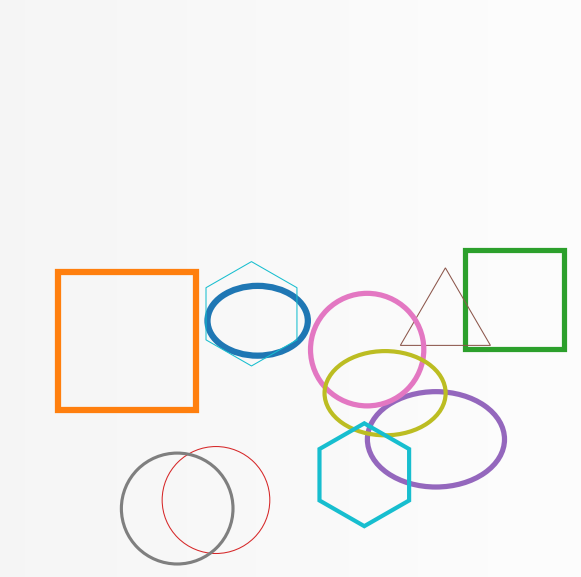[{"shape": "oval", "thickness": 3, "radius": 0.43, "center": [0.443, 0.444]}, {"shape": "square", "thickness": 3, "radius": 0.6, "center": [0.218, 0.409]}, {"shape": "square", "thickness": 2.5, "radius": 0.42, "center": [0.885, 0.48]}, {"shape": "circle", "thickness": 0.5, "radius": 0.46, "center": [0.372, 0.133]}, {"shape": "oval", "thickness": 2.5, "radius": 0.59, "center": [0.75, 0.238]}, {"shape": "triangle", "thickness": 0.5, "radius": 0.45, "center": [0.766, 0.446]}, {"shape": "circle", "thickness": 2.5, "radius": 0.49, "center": [0.632, 0.394]}, {"shape": "circle", "thickness": 1.5, "radius": 0.48, "center": [0.305, 0.119]}, {"shape": "oval", "thickness": 2, "radius": 0.52, "center": [0.663, 0.318]}, {"shape": "hexagon", "thickness": 2, "radius": 0.45, "center": [0.627, 0.177]}, {"shape": "hexagon", "thickness": 0.5, "radius": 0.45, "center": [0.433, 0.456]}]